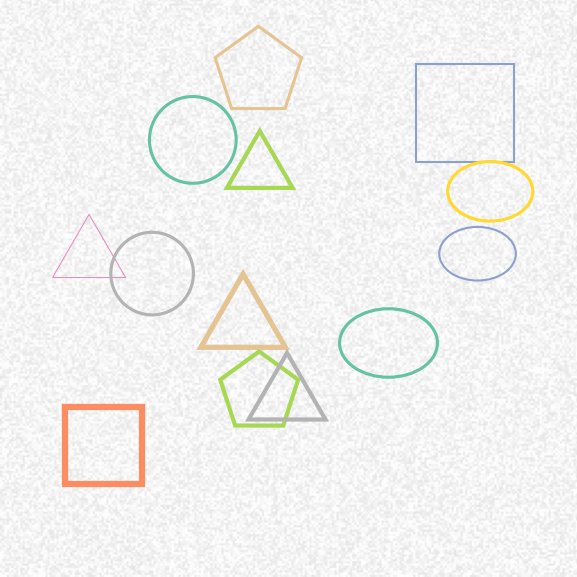[{"shape": "circle", "thickness": 1.5, "radius": 0.38, "center": [0.334, 0.757]}, {"shape": "oval", "thickness": 1.5, "radius": 0.42, "center": [0.673, 0.405]}, {"shape": "square", "thickness": 3, "radius": 0.34, "center": [0.179, 0.228]}, {"shape": "oval", "thickness": 1, "radius": 0.33, "center": [0.827, 0.56]}, {"shape": "square", "thickness": 1, "radius": 0.42, "center": [0.805, 0.803]}, {"shape": "triangle", "thickness": 0.5, "radius": 0.37, "center": [0.154, 0.555]}, {"shape": "triangle", "thickness": 2, "radius": 0.33, "center": [0.45, 0.707]}, {"shape": "pentagon", "thickness": 2, "radius": 0.35, "center": [0.449, 0.32]}, {"shape": "oval", "thickness": 1.5, "radius": 0.37, "center": [0.849, 0.668]}, {"shape": "triangle", "thickness": 2.5, "radius": 0.42, "center": [0.421, 0.44]}, {"shape": "pentagon", "thickness": 1.5, "radius": 0.39, "center": [0.447, 0.875]}, {"shape": "triangle", "thickness": 2, "radius": 0.38, "center": [0.497, 0.311]}, {"shape": "circle", "thickness": 1.5, "radius": 0.36, "center": [0.263, 0.525]}]